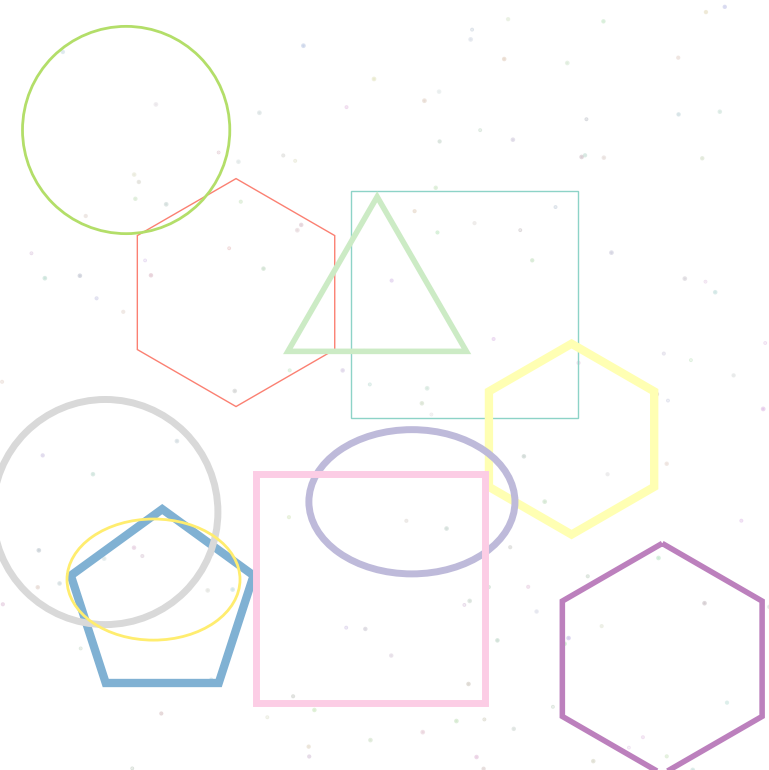[{"shape": "square", "thickness": 0.5, "radius": 0.74, "center": [0.604, 0.605]}, {"shape": "hexagon", "thickness": 3, "radius": 0.62, "center": [0.742, 0.43]}, {"shape": "oval", "thickness": 2.5, "radius": 0.67, "center": [0.535, 0.348]}, {"shape": "hexagon", "thickness": 0.5, "radius": 0.74, "center": [0.307, 0.62]}, {"shape": "pentagon", "thickness": 3, "radius": 0.62, "center": [0.211, 0.214]}, {"shape": "circle", "thickness": 1, "radius": 0.67, "center": [0.164, 0.831]}, {"shape": "square", "thickness": 2.5, "radius": 0.74, "center": [0.482, 0.235]}, {"shape": "circle", "thickness": 2.5, "radius": 0.73, "center": [0.137, 0.335]}, {"shape": "hexagon", "thickness": 2, "radius": 0.75, "center": [0.86, 0.144]}, {"shape": "triangle", "thickness": 2, "radius": 0.67, "center": [0.49, 0.611]}, {"shape": "oval", "thickness": 1, "radius": 0.56, "center": [0.199, 0.247]}]